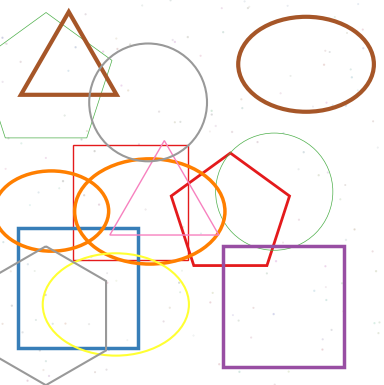[{"shape": "pentagon", "thickness": 2, "radius": 0.81, "center": [0.598, 0.441]}, {"shape": "square", "thickness": 1, "radius": 0.75, "center": [0.338, 0.473]}, {"shape": "square", "thickness": 2.5, "radius": 0.78, "center": [0.202, 0.252]}, {"shape": "circle", "thickness": 0.5, "radius": 0.76, "center": [0.712, 0.502]}, {"shape": "pentagon", "thickness": 0.5, "radius": 0.9, "center": [0.12, 0.787]}, {"shape": "square", "thickness": 2.5, "radius": 0.78, "center": [0.737, 0.203]}, {"shape": "oval", "thickness": 2.5, "radius": 0.98, "center": [0.389, 0.451]}, {"shape": "oval", "thickness": 2.5, "radius": 0.74, "center": [0.133, 0.452]}, {"shape": "oval", "thickness": 1.5, "radius": 0.95, "center": [0.301, 0.209]}, {"shape": "triangle", "thickness": 3, "radius": 0.72, "center": [0.179, 0.826]}, {"shape": "oval", "thickness": 3, "radius": 0.88, "center": [0.795, 0.833]}, {"shape": "triangle", "thickness": 1, "radius": 0.82, "center": [0.427, 0.471]}, {"shape": "circle", "thickness": 1.5, "radius": 0.76, "center": [0.385, 0.734]}, {"shape": "hexagon", "thickness": 1.5, "radius": 0.9, "center": [0.119, 0.18]}]